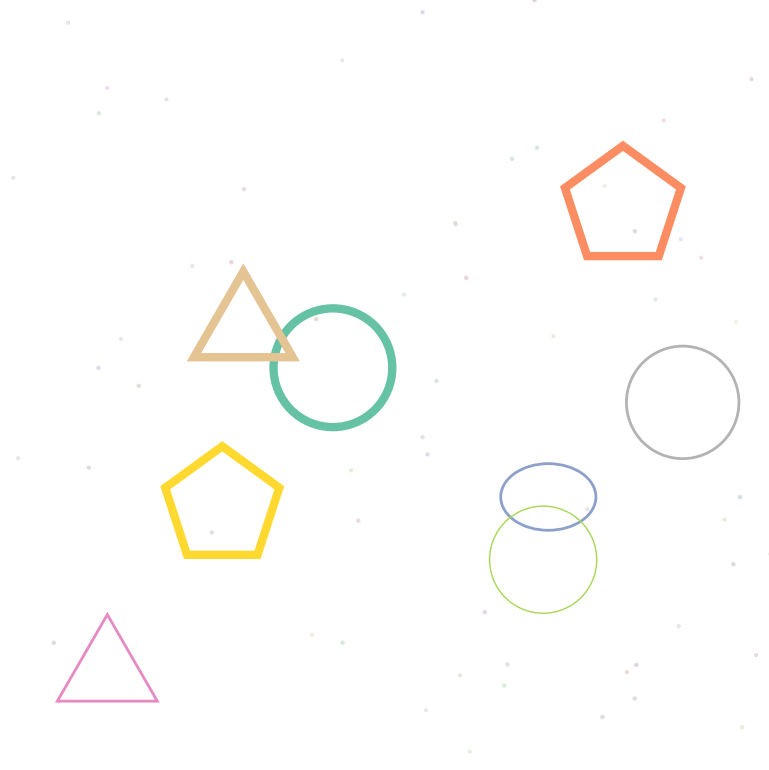[{"shape": "circle", "thickness": 3, "radius": 0.39, "center": [0.432, 0.522]}, {"shape": "pentagon", "thickness": 3, "radius": 0.4, "center": [0.809, 0.731]}, {"shape": "oval", "thickness": 1, "radius": 0.31, "center": [0.712, 0.355]}, {"shape": "triangle", "thickness": 1, "radius": 0.37, "center": [0.139, 0.127]}, {"shape": "circle", "thickness": 0.5, "radius": 0.35, "center": [0.705, 0.273]}, {"shape": "pentagon", "thickness": 3, "radius": 0.39, "center": [0.289, 0.342]}, {"shape": "triangle", "thickness": 3, "radius": 0.37, "center": [0.316, 0.573]}, {"shape": "circle", "thickness": 1, "radius": 0.37, "center": [0.887, 0.477]}]